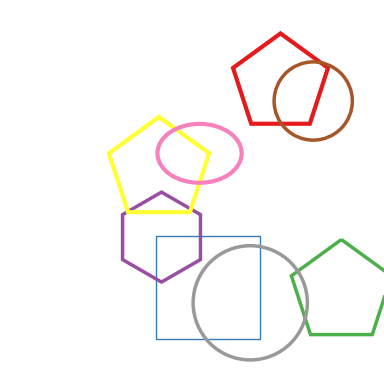[{"shape": "pentagon", "thickness": 3, "radius": 0.65, "center": [0.729, 0.783]}, {"shape": "square", "thickness": 1, "radius": 0.67, "center": [0.54, 0.253]}, {"shape": "pentagon", "thickness": 2.5, "radius": 0.68, "center": [0.887, 0.241]}, {"shape": "hexagon", "thickness": 2.5, "radius": 0.58, "center": [0.42, 0.384]}, {"shape": "pentagon", "thickness": 3, "radius": 0.68, "center": [0.413, 0.559]}, {"shape": "circle", "thickness": 2.5, "radius": 0.51, "center": [0.814, 0.738]}, {"shape": "oval", "thickness": 3, "radius": 0.55, "center": [0.518, 0.602]}, {"shape": "circle", "thickness": 2.5, "radius": 0.74, "center": [0.65, 0.213]}]